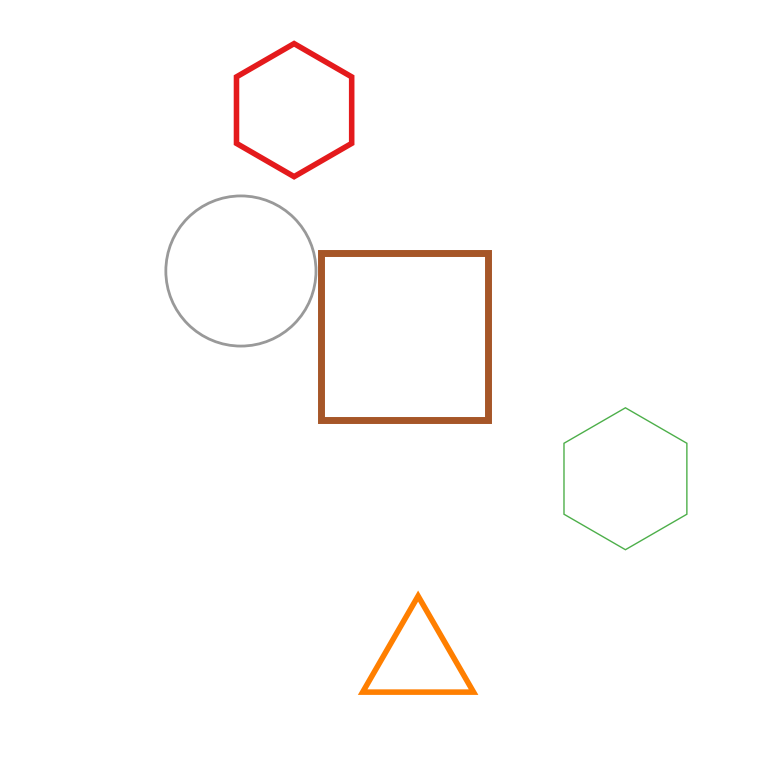[{"shape": "hexagon", "thickness": 2, "radius": 0.43, "center": [0.382, 0.857]}, {"shape": "hexagon", "thickness": 0.5, "radius": 0.46, "center": [0.812, 0.378]}, {"shape": "triangle", "thickness": 2, "radius": 0.42, "center": [0.543, 0.143]}, {"shape": "square", "thickness": 2.5, "radius": 0.54, "center": [0.525, 0.563]}, {"shape": "circle", "thickness": 1, "radius": 0.49, "center": [0.313, 0.648]}]